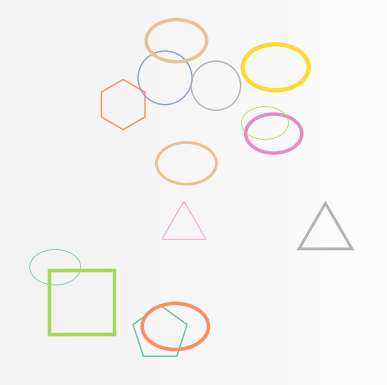[{"shape": "oval", "thickness": 0.5, "radius": 0.33, "center": [0.142, 0.306]}, {"shape": "pentagon", "thickness": 1, "radius": 0.37, "center": [0.413, 0.134]}, {"shape": "hexagon", "thickness": 1, "radius": 0.32, "center": [0.318, 0.728]}, {"shape": "oval", "thickness": 2.5, "radius": 0.43, "center": [0.452, 0.152]}, {"shape": "circle", "thickness": 1, "radius": 0.35, "center": [0.426, 0.798]}, {"shape": "oval", "thickness": 2.5, "radius": 0.36, "center": [0.706, 0.653]}, {"shape": "triangle", "thickness": 0.5, "radius": 0.33, "center": [0.475, 0.411]}, {"shape": "square", "thickness": 2.5, "radius": 0.42, "center": [0.211, 0.216]}, {"shape": "oval", "thickness": 0.5, "radius": 0.3, "center": [0.684, 0.681]}, {"shape": "oval", "thickness": 3, "radius": 0.43, "center": [0.711, 0.825]}, {"shape": "oval", "thickness": 2.5, "radius": 0.39, "center": [0.455, 0.894]}, {"shape": "oval", "thickness": 2, "radius": 0.39, "center": [0.481, 0.576]}, {"shape": "triangle", "thickness": 2, "radius": 0.39, "center": [0.84, 0.393]}, {"shape": "circle", "thickness": 1, "radius": 0.32, "center": [0.557, 0.777]}]